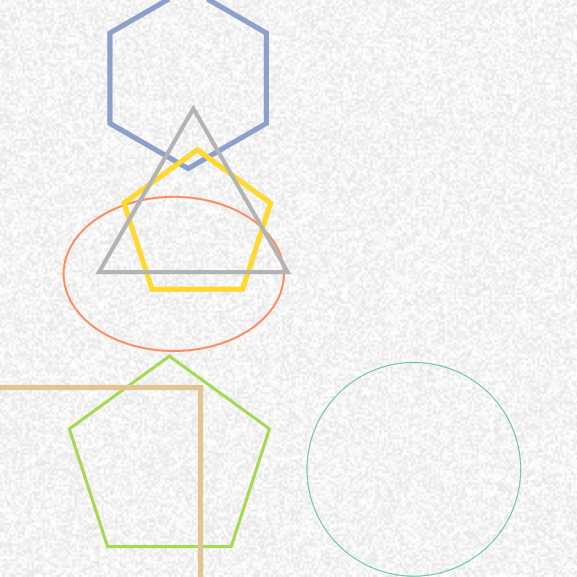[{"shape": "circle", "thickness": 0.5, "radius": 0.93, "center": [0.717, 0.186]}, {"shape": "oval", "thickness": 1, "radius": 0.95, "center": [0.301, 0.525]}, {"shape": "hexagon", "thickness": 2.5, "radius": 0.78, "center": [0.326, 0.864]}, {"shape": "pentagon", "thickness": 1.5, "radius": 0.91, "center": [0.293, 0.2]}, {"shape": "pentagon", "thickness": 2.5, "radius": 0.67, "center": [0.342, 0.606]}, {"shape": "square", "thickness": 2.5, "radius": 0.92, "center": [0.162, 0.144]}, {"shape": "triangle", "thickness": 2, "radius": 0.94, "center": [0.335, 0.622]}]